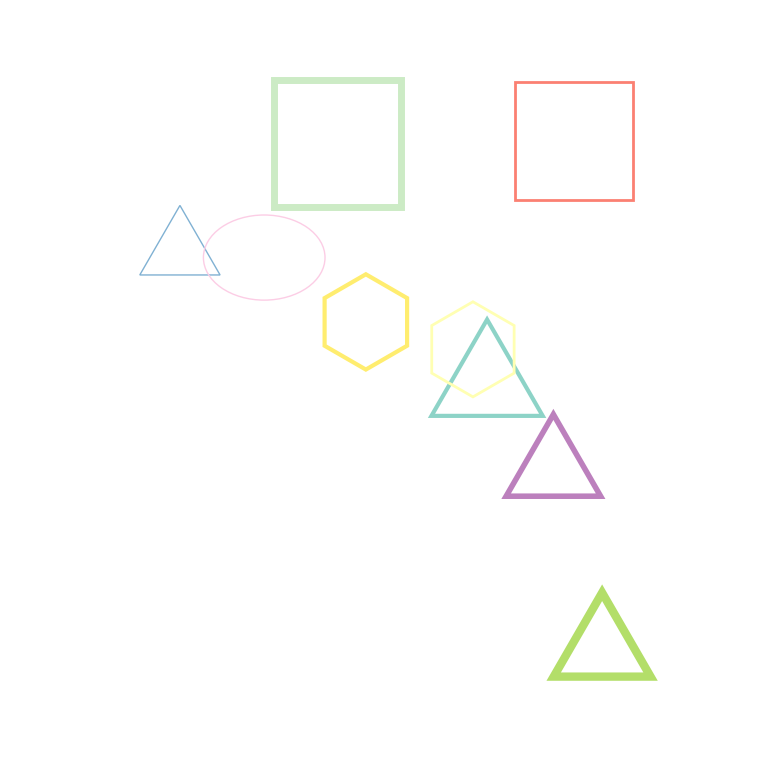[{"shape": "triangle", "thickness": 1.5, "radius": 0.42, "center": [0.633, 0.502]}, {"shape": "hexagon", "thickness": 1, "radius": 0.31, "center": [0.614, 0.546]}, {"shape": "square", "thickness": 1, "radius": 0.38, "center": [0.746, 0.817]}, {"shape": "triangle", "thickness": 0.5, "radius": 0.3, "center": [0.234, 0.673]}, {"shape": "triangle", "thickness": 3, "radius": 0.36, "center": [0.782, 0.158]}, {"shape": "oval", "thickness": 0.5, "radius": 0.39, "center": [0.343, 0.666]}, {"shape": "triangle", "thickness": 2, "radius": 0.35, "center": [0.719, 0.391]}, {"shape": "square", "thickness": 2.5, "radius": 0.41, "center": [0.439, 0.813]}, {"shape": "hexagon", "thickness": 1.5, "radius": 0.31, "center": [0.475, 0.582]}]